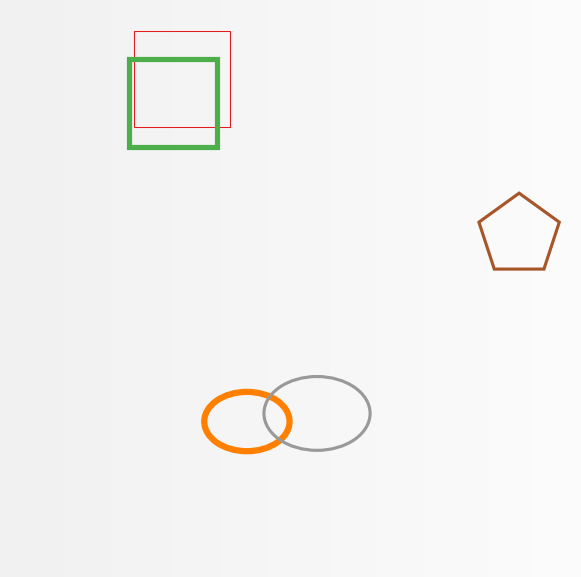[{"shape": "square", "thickness": 0.5, "radius": 0.42, "center": [0.313, 0.863]}, {"shape": "square", "thickness": 2.5, "radius": 0.38, "center": [0.298, 0.821]}, {"shape": "oval", "thickness": 3, "radius": 0.37, "center": [0.425, 0.269]}, {"shape": "pentagon", "thickness": 1.5, "radius": 0.36, "center": [0.893, 0.592]}, {"shape": "oval", "thickness": 1.5, "radius": 0.46, "center": [0.545, 0.283]}]